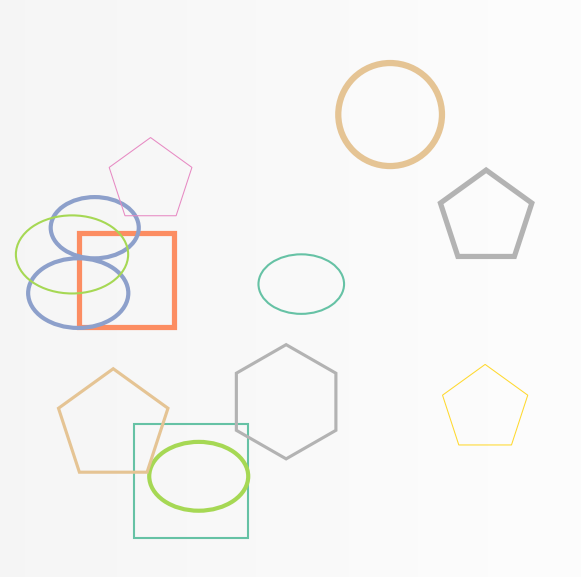[{"shape": "oval", "thickness": 1, "radius": 0.37, "center": [0.518, 0.507]}, {"shape": "square", "thickness": 1, "radius": 0.49, "center": [0.328, 0.166]}, {"shape": "square", "thickness": 2.5, "radius": 0.41, "center": [0.217, 0.514]}, {"shape": "oval", "thickness": 2, "radius": 0.43, "center": [0.135, 0.492]}, {"shape": "oval", "thickness": 2, "radius": 0.38, "center": [0.163, 0.605]}, {"shape": "pentagon", "thickness": 0.5, "radius": 0.37, "center": [0.259, 0.686]}, {"shape": "oval", "thickness": 2, "radius": 0.43, "center": [0.342, 0.174]}, {"shape": "oval", "thickness": 1, "radius": 0.48, "center": [0.124, 0.559]}, {"shape": "pentagon", "thickness": 0.5, "radius": 0.39, "center": [0.835, 0.291]}, {"shape": "circle", "thickness": 3, "radius": 0.45, "center": [0.671, 0.801]}, {"shape": "pentagon", "thickness": 1.5, "radius": 0.5, "center": [0.195, 0.262]}, {"shape": "pentagon", "thickness": 2.5, "radius": 0.41, "center": [0.836, 0.622]}, {"shape": "hexagon", "thickness": 1.5, "radius": 0.49, "center": [0.492, 0.303]}]